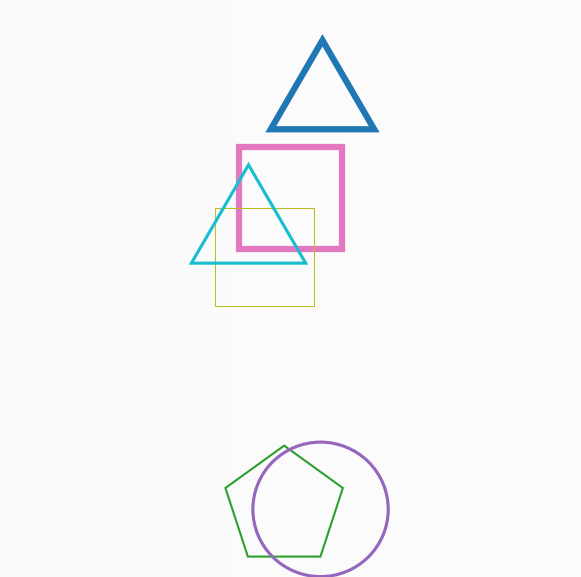[{"shape": "triangle", "thickness": 3, "radius": 0.51, "center": [0.555, 0.827]}, {"shape": "pentagon", "thickness": 1, "radius": 0.53, "center": [0.489, 0.121]}, {"shape": "circle", "thickness": 1.5, "radius": 0.58, "center": [0.551, 0.117]}, {"shape": "square", "thickness": 3, "radius": 0.44, "center": [0.5, 0.656]}, {"shape": "square", "thickness": 0.5, "radius": 0.42, "center": [0.455, 0.554]}, {"shape": "triangle", "thickness": 1.5, "radius": 0.57, "center": [0.428, 0.6]}]